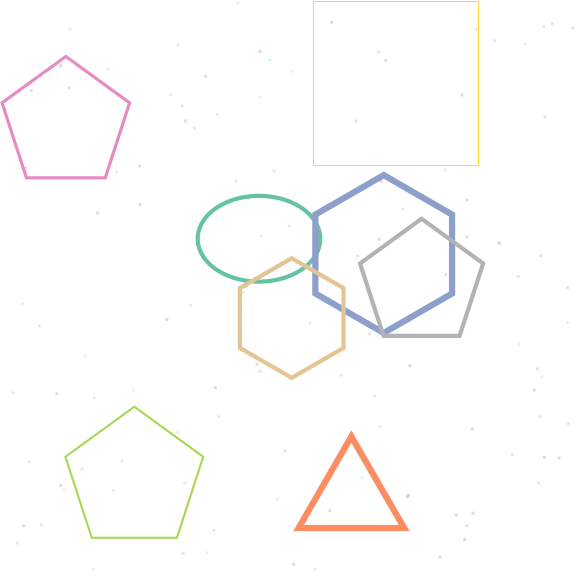[{"shape": "oval", "thickness": 2, "radius": 0.53, "center": [0.448, 0.586]}, {"shape": "triangle", "thickness": 3, "radius": 0.53, "center": [0.608, 0.138]}, {"shape": "hexagon", "thickness": 3, "radius": 0.68, "center": [0.664, 0.559]}, {"shape": "pentagon", "thickness": 1.5, "radius": 0.58, "center": [0.114, 0.785]}, {"shape": "pentagon", "thickness": 1, "radius": 0.63, "center": [0.233, 0.169]}, {"shape": "square", "thickness": 0.5, "radius": 0.71, "center": [0.685, 0.856]}, {"shape": "hexagon", "thickness": 2, "radius": 0.52, "center": [0.505, 0.448]}, {"shape": "pentagon", "thickness": 2, "radius": 0.56, "center": [0.73, 0.508]}]